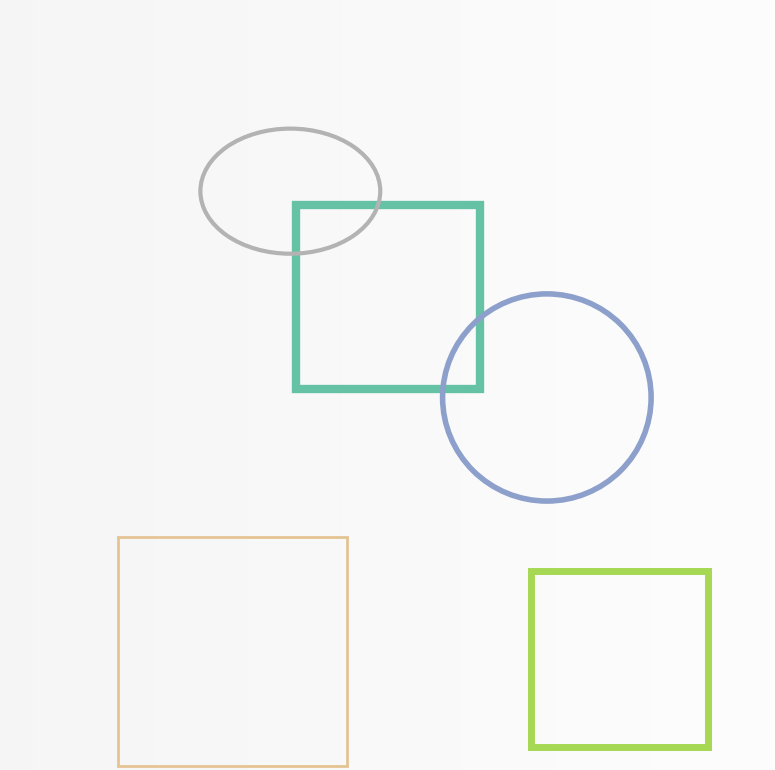[{"shape": "square", "thickness": 3, "radius": 0.6, "center": [0.5, 0.614]}, {"shape": "circle", "thickness": 2, "radius": 0.67, "center": [0.706, 0.484]}, {"shape": "square", "thickness": 2.5, "radius": 0.57, "center": [0.8, 0.144]}, {"shape": "square", "thickness": 1, "radius": 0.74, "center": [0.3, 0.154]}, {"shape": "oval", "thickness": 1.5, "radius": 0.58, "center": [0.375, 0.752]}]